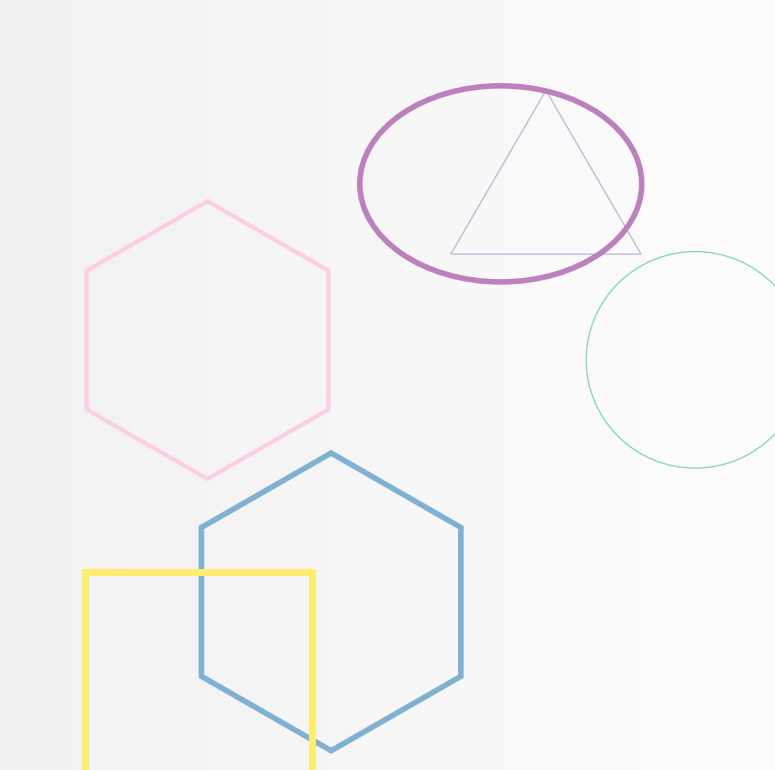[{"shape": "circle", "thickness": 0.5, "radius": 0.7, "center": [0.897, 0.533]}, {"shape": "triangle", "thickness": 0.5, "radius": 0.71, "center": [0.704, 0.741]}, {"shape": "hexagon", "thickness": 2, "radius": 0.97, "center": [0.427, 0.218]}, {"shape": "hexagon", "thickness": 1.5, "radius": 0.9, "center": [0.268, 0.558]}, {"shape": "oval", "thickness": 2, "radius": 0.91, "center": [0.646, 0.761]}, {"shape": "square", "thickness": 2.5, "radius": 0.73, "center": [0.256, 0.111]}]